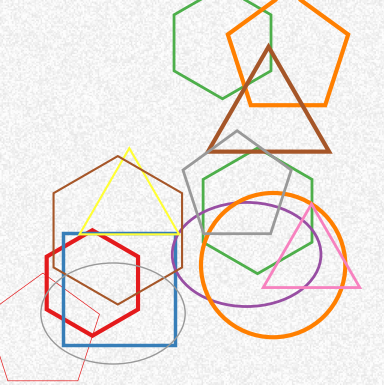[{"shape": "pentagon", "thickness": 0.5, "radius": 0.77, "center": [0.111, 0.136]}, {"shape": "hexagon", "thickness": 3, "radius": 0.68, "center": [0.24, 0.265]}, {"shape": "square", "thickness": 2.5, "radius": 0.73, "center": [0.309, 0.249]}, {"shape": "hexagon", "thickness": 2, "radius": 0.82, "center": [0.669, 0.452]}, {"shape": "hexagon", "thickness": 2, "radius": 0.73, "center": [0.578, 0.889]}, {"shape": "oval", "thickness": 2, "radius": 0.97, "center": [0.641, 0.339]}, {"shape": "circle", "thickness": 3, "radius": 0.94, "center": [0.709, 0.311]}, {"shape": "pentagon", "thickness": 3, "radius": 0.82, "center": [0.748, 0.86]}, {"shape": "triangle", "thickness": 1.5, "radius": 0.75, "center": [0.336, 0.466]}, {"shape": "triangle", "thickness": 3, "radius": 0.91, "center": [0.698, 0.697]}, {"shape": "hexagon", "thickness": 1.5, "radius": 0.96, "center": [0.306, 0.402]}, {"shape": "triangle", "thickness": 2, "radius": 0.72, "center": [0.809, 0.325]}, {"shape": "pentagon", "thickness": 2, "radius": 0.74, "center": [0.616, 0.513]}, {"shape": "oval", "thickness": 1, "radius": 0.94, "center": [0.294, 0.186]}]